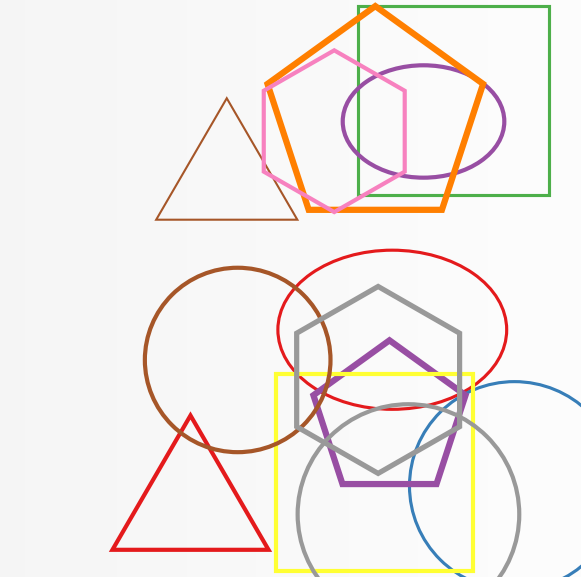[{"shape": "triangle", "thickness": 2, "radius": 0.78, "center": [0.328, 0.125]}, {"shape": "oval", "thickness": 1.5, "radius": 0.98, "center": [0.675, 0.428]}, {"shape": "circle", "thickness": 1.5, "radius": 0.9, "center": [0.885, 0.158]}, {"shape": "square", "thickness": 1.5, "radius": 0.82, "center": [0.781, 0.825]}, {"shape": "oval", "thickness": 2, "radius": 0.69, "center": [0.729, 0.789]}, {"shape": "pentagon", "thickness": 3, "radius": 0.69, "center": [0.67, 0.272]}, {"shape": "pentagon", "thickness": 3, "radius": 0.97, "center": [0.646, 0.794]}, {"shape": "square", "thickness": 2, "radius": 0.85, "center": [0.644, 0.181]}, {"shape": "circle", "thickness": 2, "radius": 0.8, "center": [0.409, 0.376]}, {"shape": "triangle", "thickness": 1, "radius": 0.7, "center": [0.39, 0.689]}, {"shape": "hexagon", "thickness": 2, "radius": 0.7, "center": [0.575, 0.772]}, {"shape": "hexagon", "thickness": 2.5, "radius": 0.81, "center": [0.651, 0.341]}, {"shape": "circle", "thickness": 2, "radius": 0.95, "center": [0.703, 0.109]}]